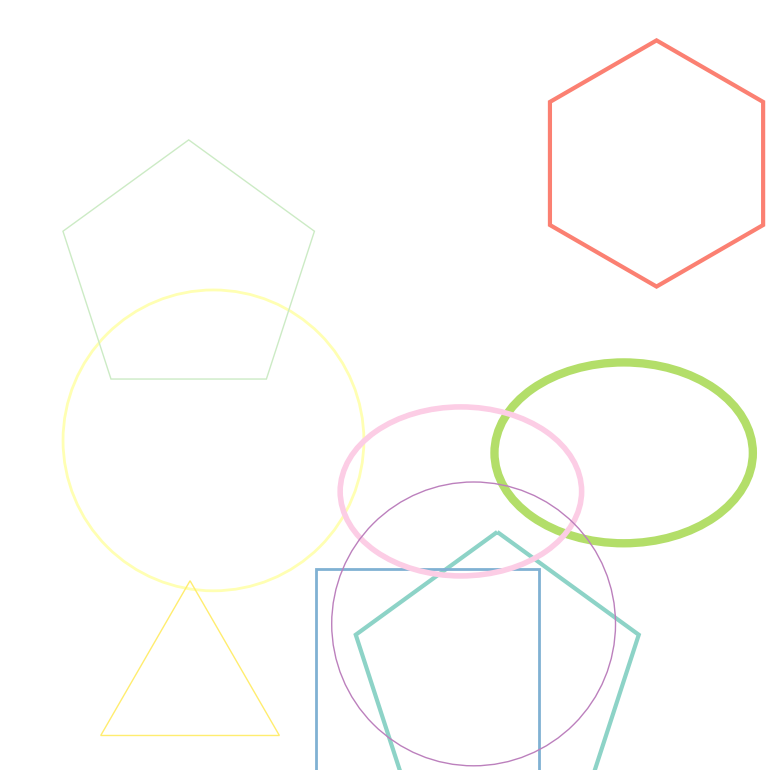[{"shape": "pentagon", "thickness": 1.5, "radius": 0.97, "center": [0.646, 0.116]}, {"shape": "circle", "thickness": 1, "radius": 0.98, "center": [0.277, 0.428]}, {"shape": "hexagon", "thickness": 1.5, "radius": 0.8, "center": [0.853, 0.788]}, {"shape": "square", "thickness": 1, "radius": 0.72, "center": [0.555, 0.116]}, {"shape": "oval", "thickness": 3, "radius": 0.84, "center": [0.81, 0.412]}, {"shape": "oval", "thickness": 2, "radius": 0.78, "center": [0.599, 0.362]}, {"shape": "circle", "thickness": 0.5, "radius": 0.92, "center": [0.615, 0.19]}, {"shape": "pentagon", "thickness": 0.5, "radius": 0.86, "center": [0.245, 0.647]}, {"shape": "triangle", "thickness": 0.5, "radius": 0.67, "center": [0.247, 0.112]}]